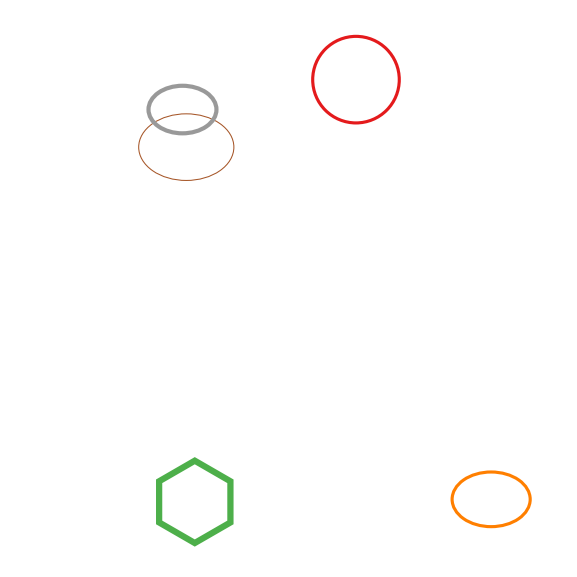[{"shape": "circle", "thickness": 1.5, "radius": 0.37, "center": [0.616, 0.861]}, {"shape": "hexagon", "thickness": 3, "radius": 0.36, "center": [0.337, 0.13]}, {"shape": "oval", "thickness": 1.5, "radius": 0.34, "center": [0.85, 0.135]}, {"shape": "oval", "thickness": 0.5, "radius": 0.41, "center": [0.323, 0.744]}, {"shape": "oval", "thickness": 2, "radius": 0.29, "center": [0.316, 0.809]}]